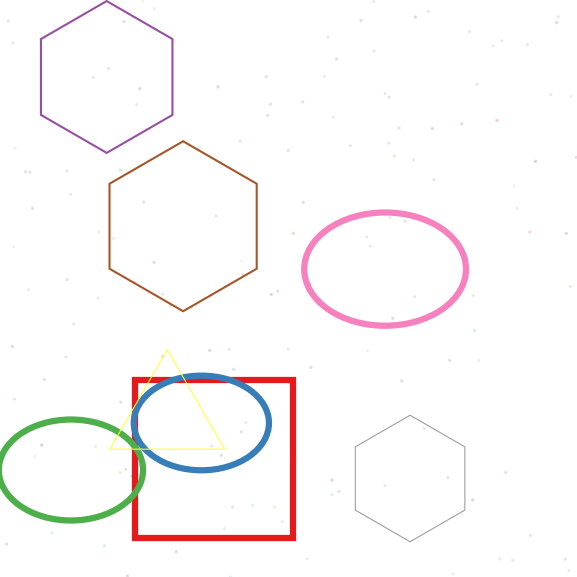[{"shape": "square", "thickness": 3, "radius": 0.69, "center": [0.37, 0.204]}, {"shape": "oval", "thickness": 3, "radius": 0.59, "center": [0.349, 0.267]}, {"shape": "oval", "thickness": 3, "radius": 0.62, "center": [0.123, 0.185]}, {"shape": "hexagon", "thickness": 1, "radius": 0.66, "center": [0.185, 0.866]}, {"shape": "triangle", "thickness": 0.5, "radius": 0.57, "center": [0.29, 0.279]}, {"shape": "hexagon", "thickness": 1, "radius": 0.74, "center": [0.317, 0.607]}, {"shape": "oval", "thickness": 3, "radius": 0.7, "center": [0.667, 0.533]}, {"shape": "hexagon", "thickness": 0.5, "radius": 0.55, "center": [0.71, 0.171]}]